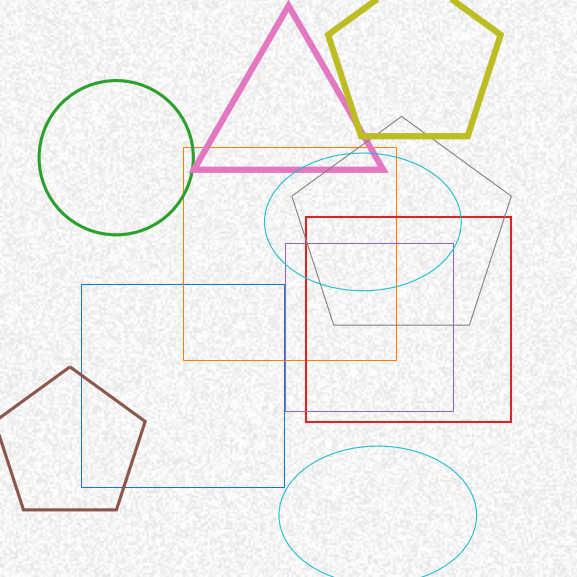[{"shape": "square", "thickness": 0.5, "radius": 0.88, "center": [0.316, 0.332]}, {"shape": "square", "thickness": 0.5, "radius": 0.92, "center": [0.501, 0.56]}, {"shape": "circle", "thickness": 1.5, "radius": 0.67, "center": [0.201, 0.726]}, {"shape": "square", "thickness": 1, "radius": 0.89, "center": [0.708, 0.446]}, {"shape": "square", "thickness": 0.5, "radius": 0.73, "center": [0.639, 0.433]}, {"shape": "pentagon", "thickness": 1.5, "radius": 0.68, "center": [0.121, 0.227]}, {"shape": "triangle", "thickness": 3, "radius": 0.95, "center": [0.5, 0.8]}, {"shape": "pentagon", "thickness": 0.5, "radius": 1.0, "center": [0.695, 0.598]}, {"shape": "pentagon", "thickness": 3, "radius": 0.79, "center": [0.718, 0.89]}, {"shape": "oval", "thickness": 0.5, "radius": 0.86, "center": [0.654, 0.107]}, {"shape": "oval", "thickness": 0.5, "radius": 0.85, "center": [0.628, 0.615]}]